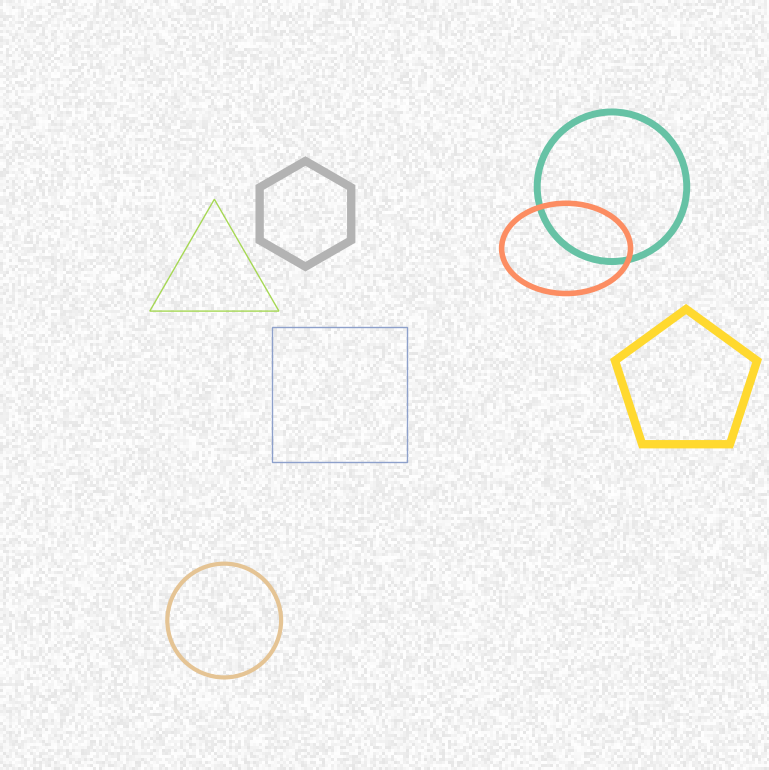[{"shape": "circle", "thickness": 2.5, "radius": 0.49, "center": [0.795, 0.757]}, {"shape": "oval", "thickness": 2, "radius": 0.42, "center": [0.735, 0.677]}, {"shape": "square", "thickness": 0.5, "radius": 0.44, "center": [0.441, 0.488]}, {"shape": "triangle", "thickness": 0.5, "radius": 0.48, "center": [0.278, 0.644]}, {"shape": "pentagon", "thickness": 3, "radius": 0.49, "center": [0.891, 0.502]}, {"shape": "circle", "thickness": 1.5, "radius": 0.37, "center": [0.291, 0.194]}, {"shape": "hexagon", "thickness": 3, "radius": 0.34, "center": [0.397, 0.722]}]